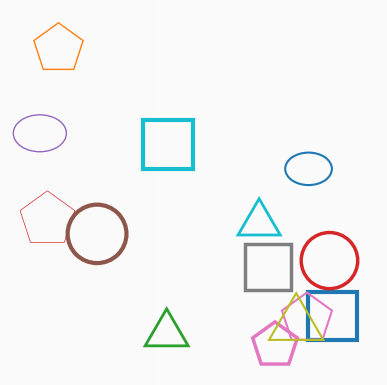[{"shape": "square", "thickness": 3, "radius": 0.31, "center": [0.858, 0.18]}, {"shape": "oval", "thickness": 1.5, "radius": 0.3, "center": [0.796, 0.561]}, {"shape": "pentagon", "thickness": 1, "radius": 0.33, "center": [0.151, 0.874]}, {"shape": "triangle", "thickness": 2, "radius": 0.32, "center": [0.43, 0.134]}, {"shape": "circle", "thickness": 2.5, "radius": 0.36, "center": [0.85, 0.323]}, {"shape": "pentagon", "thickness": 0.5, "radius": 0.37, "center": [0.122, 0.43]}, {"shape": "oval", "thickness": 1, "radius": 0.34, "center": [0.103, 0.654]}, {"shape": "circle", "thickness": 3, "radius": 0.38, "center": [0.25, 0.393]}, {"shape": "pentagon", "thickness": 2.5, "radius": 0.3, "center": [0.71, 0.103]}, {"shape": "pentagon", "thickness": 1.5, "radius": 0.34, "center": [0.792, 0.172]}, {"shape": "square", "thickness": 2.5, "radius": 0.3, "center": [0.692, 0.306]}, {"shape": "triangle", "thickness": 1.5, "radius": 0.4, "center": [0.764, 0.158]}, {"shape": "triangle", "thickness": 2, "radius": 0.31, "center": [0.669, 0.421]}, {"shape": "square", "thickness": 3, "radius": 0.32, "center": [0.434, 0.625]}]